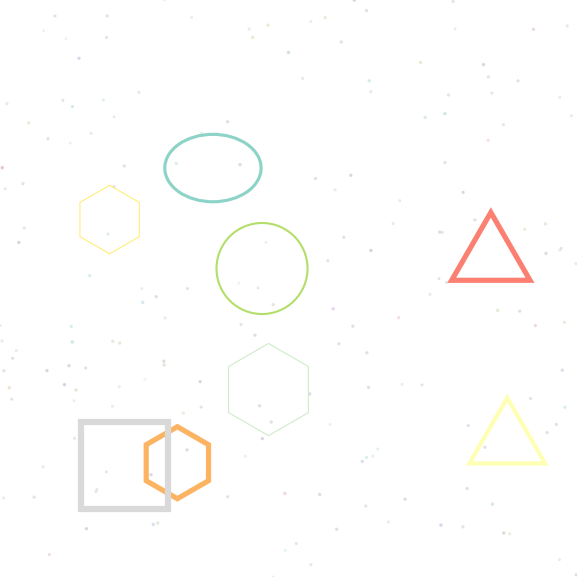[{"shape": "oval", "thickness": 1.5, "radius": 0.42, "center": [0.369, 0.708]}, {"shape": "triangle", "thickness": 2, "radius": 0.38, "center": [0.878, 0.234]}, {"shape": "triangle", "thickness": 2.5, "radius": 0.39, "center": [0.85, 0.553]}, {"shape": "hexagon", "thickness": 2.5, "radius": 0.31, "center": [0.307, 0.198]}, {"shape": "circle", "thickness": 1, "radius": 0.39, "center": [0.454, 0.534]}, {"shape": "square", "thickness": 3, "radius": 0.38, "center": [0.216, 0.192]}, {"shape": "hexagon", "thickness": 0.5, "radius": 0.4, "center": [0.465, 0.325]}, {"shape": "hexagon", "thickness": 0.5, "radius": 0.3, "center": [0.19, 0.619]}]